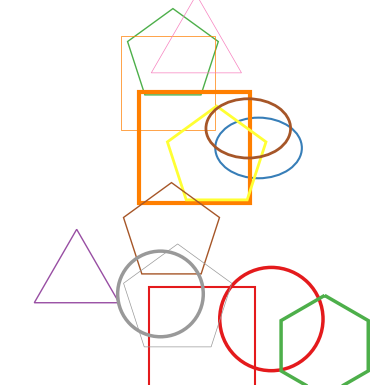[{"shape": "circle", "thickness": 2.5, "radius": 0.67, "center": [0.705, 0.171]}, {"shape": "square", "thickness": 1.5, "radius": 0.69, "center": [0.525, 0.118]}, {"shape": "oval", "thickness": 1.5, "radius": 0.56, "center": [0.672, 0.616]}, {"shape": "hexagon", "thickness": 2.5, "radius": 0.65, "center": [0.843, 0.102]}, {"shape": "pentagon", "thickness": 1, "radius": 0.62, "center": [0.449, 0.854]}, {"shape": "triangle", "thickness": 1, "radius": 0.64, "center": [0.199, 0.277]}, {"shape": "square", "thickness": 0.5, "radius": 0.61, "center": [0.435, 0.784]}, {"shape": "square", "thickness": 3, "radius": 0.72, "center": [0.506, 0.617]}, {"shape": "pentagon", "thickness": 2, "radius": 0.67, "center": [0.563, 0.59]}, {"shape": "oval", "thickness": 2, "radius": 0.55, "center": [0.645, 0.667]}, {"shape": "pentagon", "thickness": 1, "radius": 0.66, "center": [0.445, 0.395]}, {"shape": "triangle", "thickness": 0.5, "radius": 0.68, "center": [0.51, 0.878]}, {"shape": "pentagon", "thickness": 0.5, "radius": 0.74, "center": [0.461, 0.219]}, {"shape": "circle", "thickness": 2.5, "radius": 0.56, "center": [0.417, 0.237]}]